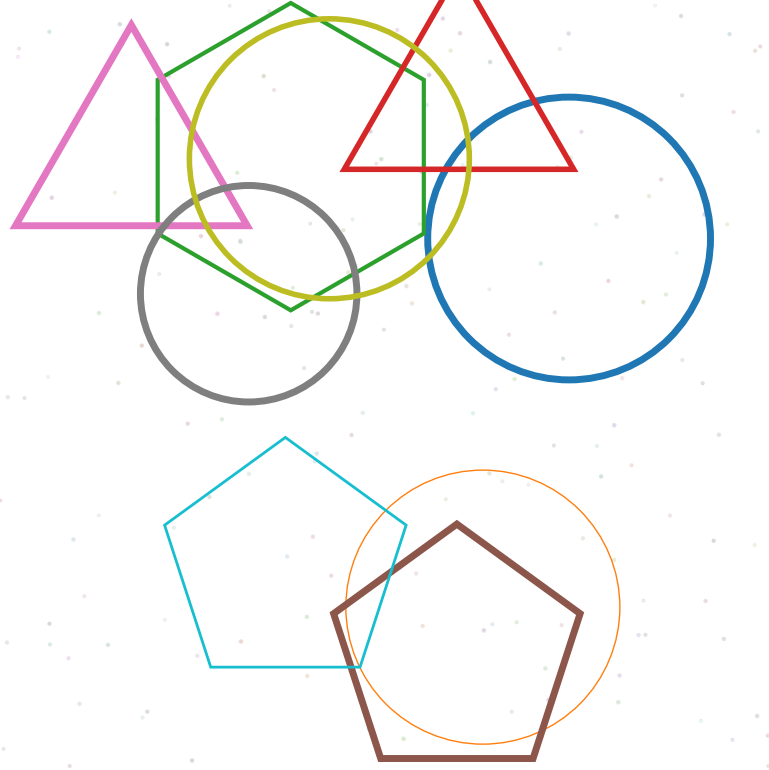[{"shape": "circle", "thickness": 2.5, "radius": 0.92, "center": [0.739, 0.69]}, {"shape": "circle", "thickness": 0.5, "radius": 0.89, "center": [0.627, 0.212]}, {"shape": "hexagon", "thickness": 1.5, "radius": 1.0, "center": [0.378, 0.797]}, {"shape": "triangle", "thickness": 2, "radius": 0.86, "center": [0.596, 0.866]}, {"shape": "pentagon", "thickness": 2.5, "radius": 0.84, "center": [0.593, 0.151]}, {"shape": "triangle", "thickness": 2.5, "radius": 0.87, "center": [0.171, 0.794]}, {"shape": "circle", "thickness": 2.5, "radius": 0.7, "center": [0.323, 0.619]}, {"shape": "circle", "thickness": 2, "radius": 0.91, "center": [0.428, 0.794]}, {"shape": "pentagon", "thickness": 1, "radius": 0.82, "center": [0.371, 0.267]}]